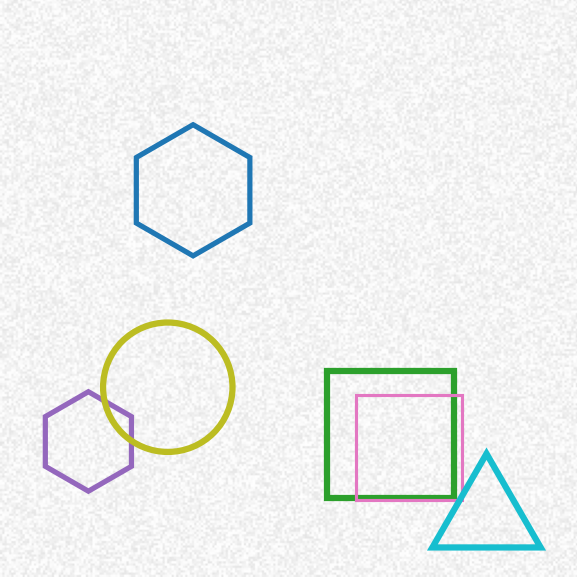[{"shape": "hexagon", "thickness": 2.5, "radius": 0.57, "center": [0.334, 0.67]}, {"shape": "square", "thickness": 3, "radius": 0.55, "center": [0.676, 0.247]}, {"shape": "hexagon", "thickness": 2.5, "radius": 0.43, "center": [0.153, 0.235]}, {"shape": "square", "thickness": 1.5, "radius": 0.45, "center": [0.708, 0.224]}, {"shape": "circle", "thickness": 3, "radius": 0.56, "center": [0.291, 0.329]}, {"shape": "triangle", "thickness": 3, "radius": 0.54, "center": [0.842, 0.105]}]